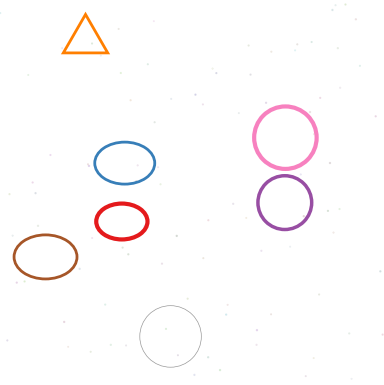[{"shape": "oval", "thickness": 3, "radius": 0.33, "center": [0.317, 0.425]}, {"shape": "oval", "thickness": 2, "radius": 0.39, "center": [0.324, 0.576]}, {"shape": "circle", "thickness": 2.5, "radius": 0.35, "center": [0.74, 0.474]}, {"shape": "triangle", "thickness": 2, "radius": 0.33, "center": [0.222, 0.896]}, {"shape": "oval", "thickness": 2, "radius": 0.41, "center": [0.118, 0.333]}, {"shape": "circle", "thickness": 3, "radius": 0.41, "center": [0.741, 0.642]}, {"shape": "circle", "thickness": 0.5, "radius": 0.4, "center": [0.443, 0.126]}]